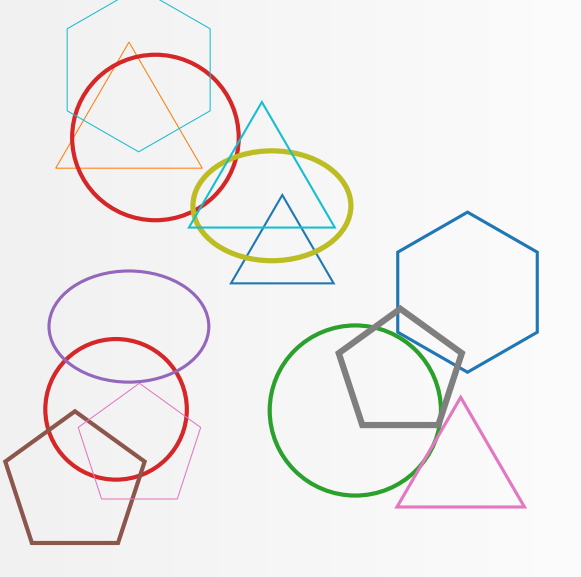[{"shape": "hexagon", "thickness": 1.5, "radius": 0.69, "center": [0.804, 0.493]}, {"shape": "triangle", "thickness": 1, "radius": 0.51, "center": [0.486, 0.559]}, {"shape": "triangle", "thickness": 0.5, "radius": 0.73, "center": [0.222, 0.781]}, {"shape": "circle", "thickness": 2, "radius": 0.74, "center": [0.611, 0.288]}, {"shape": "circle", "thickness": 2, "radius": 0.61, "center": [0.2, 0.29]}, {"shape": "circle", "thickness": 2, "radius": 0.72, "center": [0.267, 0.761]}, {"shape": "oval", "thickness": 1.5, "radius": 0.69, "center": [0.222, 0.434]}, {"shape": "pentagon", "thickness": 2, "radius": 0.63, "center": [0.129, 0.161]}, {"shape": "pentagon", "thickness": 0.5, "radius": 0.55, "center": [0.24, 0.225]}, {"shape": "triangle", "thickness": 1.5, "radius": 0.63, "center": [0.793, 0.185]}, {"shape": "pentagon", "thickness": 3, "radius": 0.56, "center": [0.689, 0.353]}, {"shape": "oval", "thickness": 2.5, "radius": 0.68, "center": [0.468, 0.643]}, {"shape": "triangle", "thickness": 1, "radius": 0.72, "center": [0.451, 0.678]}, {"shape": "hexagon", "thickness": 0.5, "radius": 0.71, "center": [0.239, 0.878]}]